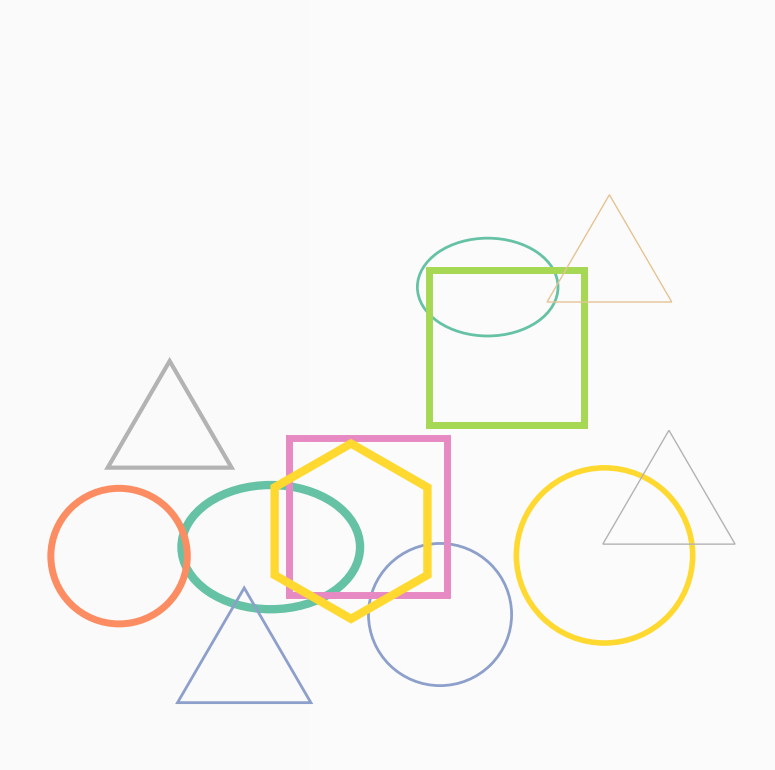[{"shape": "oval", "thickness": 3, "radius": 0.58, "center": [0.349, 0.289]}, {"shape": "oval", "thickness": 1, "radius": 0.45, "center": [0.629, 0.627]}, {"shape": "circle", "thickness": 2.5, "radius": 0.44, "center": [0.154, 0.278]}, {"shape": "circle", "thickness": 1, "radius": 0.46, "center": [0.568, 0.202]}, {"shape": "triangle", "thickness": 1, "radius": 0.5, "center": [0.315, 0.137]}, {"shape": "square", "thickness": 2.5, "radius": 0.51, "center": [0.475, 0.329]}, {"shape": "square", "thickness": 2.5, "radius": 0.5, "center": [0.653, 0.549]}, {"shape": "circle", "thickness": 2, "radius": 0.57, "center": [0.78, 0.279]}, {"shape": "hexagon", "thickness": 3, "radius": 0.57, "center": [0.453, 0.31]}, {"shape": "triangle", "thickness": 0.5, "radius": 0.46, "center": [0.786, 0.654]}, {"shape": "triangle", "thickness": 1.5, "radius": 0.46, "center": [0.219, 0.439]}, {"shape": "triangle", "thickness": 0.5, "radius": 0.49, "center": [0.863, 0.343]}]